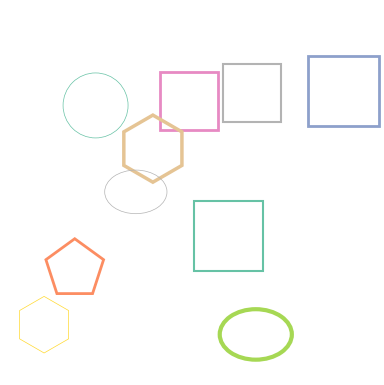[{"shape": "circle", "thickness": 0.5, "radius": 0.42, "center": [0.248, 0.726]}, {"shape": "square", "thickness": 1.5, "radius": 0.45, "center": [0.593, 0.387]}, {"shape": "pentagon", "thickness": 2, "radius": 0.39, "center": [0.194, 0.301]}, {"shape": "square", "thickness": 2, "radius": 0.46, "center": [0.892, 0.764]}, {"shape": "square", "thickness": 2, "radius": 0.37, "center": [0.491, 0.738]}, {"shape": "oval", "thickness": 3, "radius": 0.47, "center": [0.664, 0.131]}, {"shape": "hexagon", "thickness": 0.5, "radius": 0.37, "center": [0.115, 0.157]}, {"shape": "hexagon", "thickness": 2.5, "radius": 0.44, "center": [0.397, 0.614]}, {"shape": "oval", "thickness": 0.5, "radius": 0.4, "center": [0.353, 0.502]}, {"shape": "square", "thickness": 1.5, "radius": 0.38, "center": [0.654, 0.758]}]